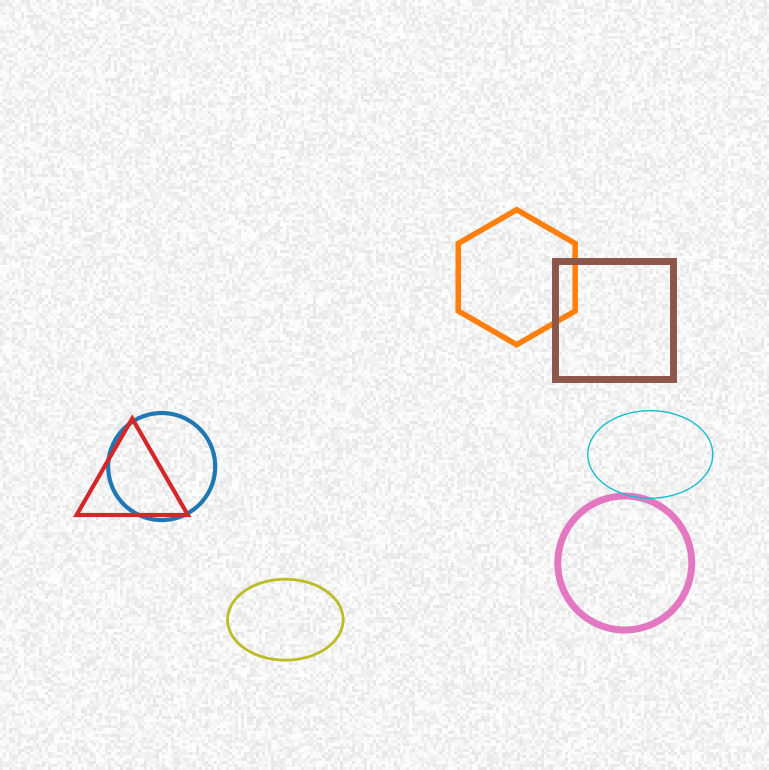[{"shape": "circle", "thickness": 1.5, "radius": 0.35, "center": [0.21, 0.394]}, {"shape": "hexagon", "thickness": 2, "radius": 0.44, "center": [0.671, 0.64]}, {"shape": "triangle", "thickness": 1.5, "radius": 0.42, "center": [0.172, 0.373]}, {"shape": "square", "thickness": 2.5, "radius": 0.38, "center": [0.797, 0.585]}, {"shape": "circle", "thickness": 2.5, "radius": 0.44, "center": [0.811, 0.269]}, {"shape": "oval", "thickness": 1, "radius": 0.38, "center": [0.371, 0.195]}, {"shape": "oval", "thickness": 0.5, "radius": 0.41, "center": [0.845, 0.41]}]